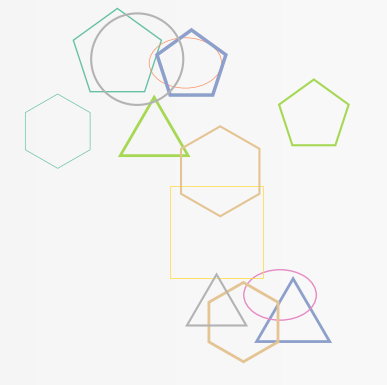[{"shape": "pentagon", "thickness": 1, "radius": 0.6, "center": [0.303, 0.859]}, {"shape": "hexagon", "thickness": 0.5, "radius": 0.48, "center": [0.149, 0.659]}, {"shape": "oval", "thickness": 0.5, "radius": 0.47, "center": [0.478, 0.837]}, {"shape": "triangle", "thickness": 2, "radius": 0.54, "center": [0.756, 0.167]}, {"shape": "pentagon", "thickness": 2.5, "radius": 0.47, "center": [0.494, 0.829]}, {"shape": "oval", "thickness": 1, "radius": 0.47, "center": [0.723, 0.234]}, {"shape": "pentagon", "thickness": 1.5, "radius": 0.47, "center": [0.81, 0.699]}, {"shape": "triangle", "thickness": 2, "radius": 0.51, "center": [0.398, 0.646]}, {"shape": "square", "thickness": 0.5, "radius": 0.6, "center": [0.559, 0.398]}, {"shape": "hexagon", "thickness": 2, "radius": 0.51, "center": [0.628, 0.163]}, {"shape": "hexagon", "thickness": 1.5, "radius": 0.58, "center": [0.568, 0.555]}, {"shape": "circle", "thickness": 1.5, "radius": 0.59, "center": [0.354, 0.846]}, {"shape": "triangle", "thickness": 1.5, "radius": 0.44, "center": [0.559, 0.199]}]